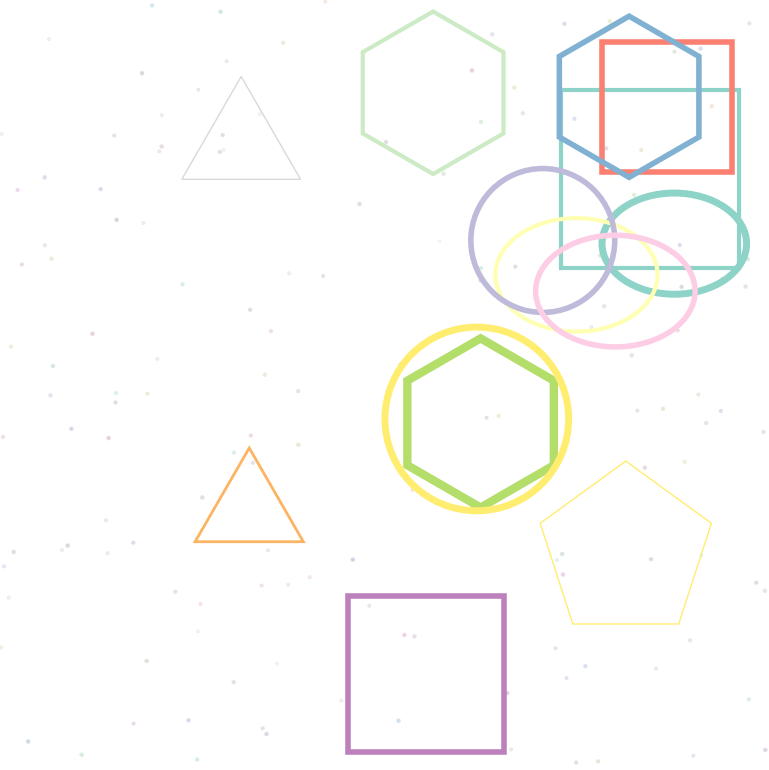[{"shape": "square", "thickness": 1.5, "radius": 0.58, "center": [0.844, 0.768]}, {"shape": "oval", "thickness": 2.5, "radius": 0.47, "center": [0.876, 0.684]}, {"shape": "oval", "thickness": 1.5, "radius": 0.53, "center": [0.749, 0.643]}, {"shape": "circle", "thickness": 2, "radius": 0.47, "center": [0.705, 0.688]}, {"shape": "square", "thickness": 2, "radius": 0.42, "center": [0.867, 0.861]}, {"shape": "hexagon", "thickness": 2, "radius": 0.52, "center": [0.817, 0.874]}, {"shape": "triangle", "thickness": 1, "radius": 0.41, "center": [0.324, 0.337]}, {"shape": "hexagon", "thickness": 3, "radius": 0.55, "center": [0.624, 0.451]}, {"shape": "oval", "thickness": 2, "radius": 0.52, "center": [0.799, 0.622]}, {"shape": "triangle", "thickness": 0.5, "radius": 0.45, "center": [0.313, 0.812]}, {"shape": "square", "thickness": 2, "radius": 0.51, "center": [0.553, 0.124]}, {"shape": "hexagon", "thickness": 1.5, "radius": 0.53, "center": [0.562, 0.879]}, {"shape": "pentagon", "thickness": 0.5, "radius": 0.58, "center": [0.813, 0.284]}, {"shape": "circle", "thickness": 2.5, "radius": 0.6, "center": [0.619, 0.456]}]